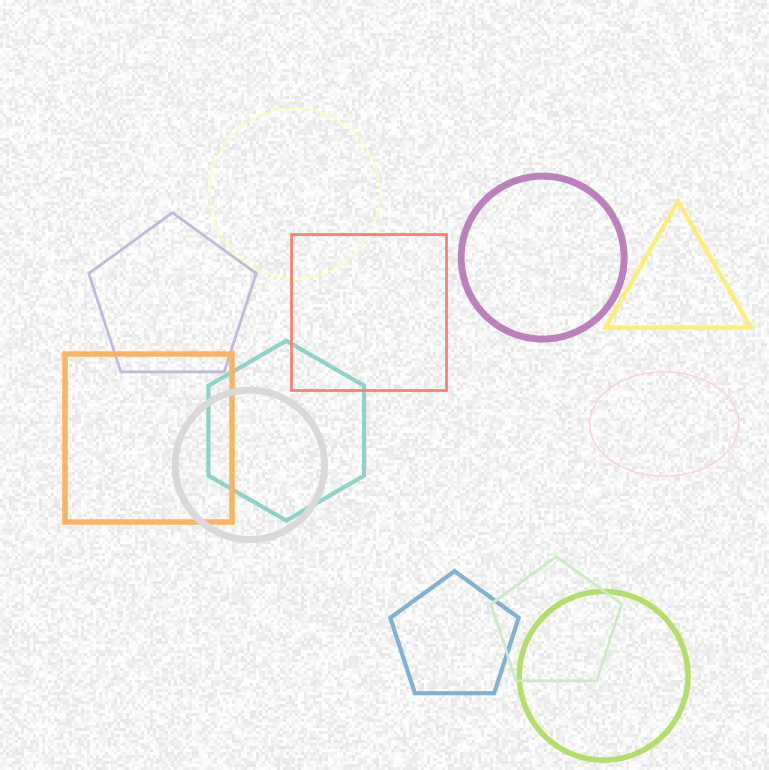[{"shape": "hexagon", "thickness": 1.5, "radius": 0.58, "center": [0.372, 0.441]}, {"shape": "circle", "thickness": 0.5, "radius": 0.55, "center": [0.383, 0.749]}, {"shape": "pentagon", "thickness": 1, "radius": 0.57, "center": [0.224, 0.61]}, {"shape": "square", "thickness": 1, "radius": 0.5, "center": [0.479, 0.595]}, {"shape": "pentagon", "thickness": 1.5, "radius": 0.44, "center": [0.59, 0.171]}, {"shape": "square", "thickness": 2, "radius": 0.54, "center": [0.193, 0.431]}, {"shape": "circle", "thickness": 2, "radius": 0.55, "center": [0.784, 0.122]}, {"shape": "oval", "thickness": 0.5, "radius": 0.48, "center": [0.863, 0.449]}, {"shape": "circle", "thickness": 2.5, "radius": 0.48, "center": [0.324, 0.396]}, {"shape": "circle", "thickness": 2.5, "radius": 0.53, "center": [0.705, 0.665]}, {"shape": "pentagon", "thickness": 1, "radius": 0.45, "center": [0.723, 0.188]}, {"shape": "triangle", "thickness": 1.5, "radius": 0.55, "center": [0.881, 0.629]}]